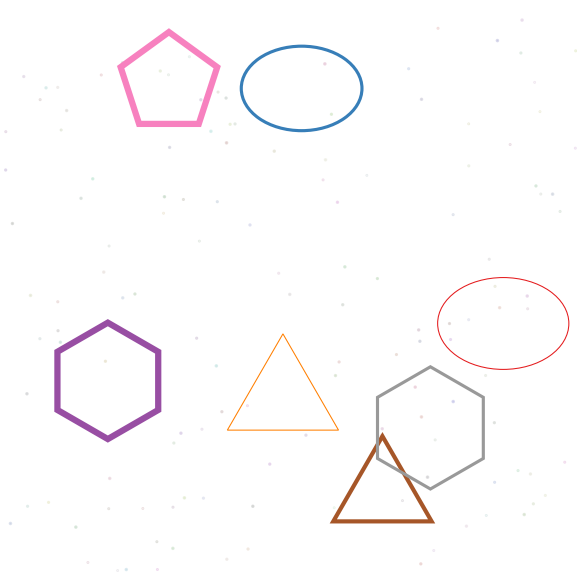[{"shape": "oval", "thickness": 0.5, "radius": 0.57, "center": [0.871, 0.439]}, {"shape": "oval", "thickness": 1.5, "radius": 0.52, "center": [0.522, 0.846]}, {"shape": "hexagon", "thickness": 3, "radius": 0.5, "center": [0.187, 0.34]}, {"shape": "triangle", "thickness": 0.5, "radius": 0.56, "center": [0.49, 0.31]}, {"shape": "triangle", "thickness": 2, "radius": 0.49, "center": [0.662, 0.145]}, {"shape": "pentagon", "thickness": 3, "radius": 0.44, "center": [0.293, 0.856]}, {"shape": "hexagon", "thickness": 1.5, "radius": 0.53, "center": [0.745, 0.258]}]